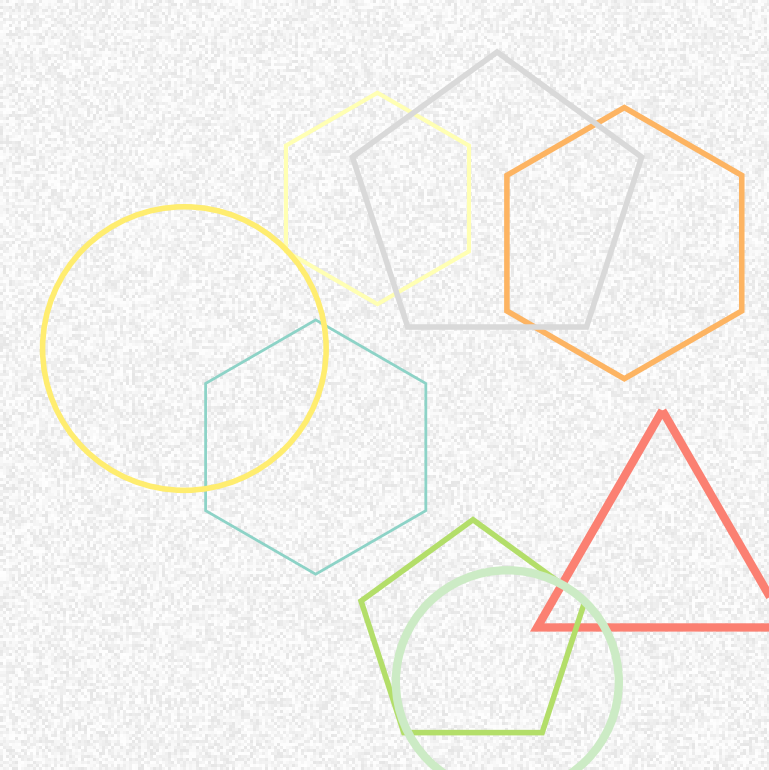[{"shape": "hexagon", "thickness": 1, "radius": 0.83, "center": [0.41, 0.419]}, {"shape": "hexagon", "thickness": 1.5, "radius": 0.69, "center": [0.49, 0.742]}, {"shape": "triangle", "thickness": 3, "radius": 0.94, "center": [0.86, 0.279]}, {"shape": "hexagon", "thickness": 2, "radius": 0.88, "center": [0.811, 0.684]}, {"shape": "pentagon", "thickness": 2, "radius": 0.76, "center": [0.614, 0.172]}, {"shape": "pentagon", "thickness": 2, "radius": 0.99, "center": [0.646, 0.735]}, {"shape": "circle", "thickness": 3, "radius": 0.72, "center": [0.659, 0.115]}, {"shape": "circle", "thickness": 2, "radius": 0.92, "center": [0.239, 0.547]}]